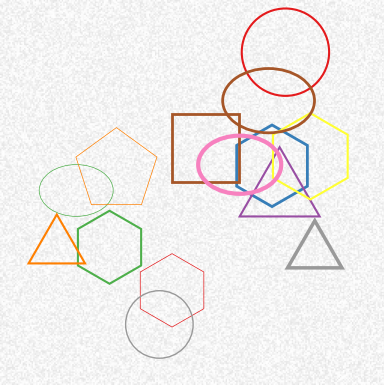[{"shape": "circle", "thickness": 1.5, "radius": 0.57, "center": [0.741, 0.864]}, {"shape": "hexagon", "thickness": 0.5, "radius": 0.48, "center": [0.447, 0.246]}, {"shape": "hexagon", "thickness": 2, "radius": 0.53, "center": [0.707, 0.569]}, {"shape": "hexagon", "thickness": 1.5, "radius": 0.47, "center": [0.284, 0.358]}, {"shape": "oval", "thickness": 0.5, "radius": 0.48, "center": [0.198, 0.505]}, {"shape": "triangle", "thickness": 1.5, "radius": 0.6, "center": [0.726, 0.498]}, {"shape": "triangle", "thickness": 1.5, "radius": 0.42, "center": [0.148, 0.358]}, {"shape": "pentagon", "thickness": 0.5, "radius": 0.55, "center": [0.302, 0.558]}, {"shape": "hexagon", "thickness": 1.5, "radius": 0.56, "center": [0.806, 0.594]}, {"shape": "oval", "thickness": 2, "radius": 0.6, "center": [0.698, 0.739]}, {"shape": "square", "thickness": 2, "radius": 0.44, "center": [0.533, 0.616]}, {"shape": "oval", "thickness": 3, "radius": 0.54, "center": [0.623, 0.572]}, {"shape": "triangle", "thickness": 2.5, "radius": 0.41, "center": [0.818, 0.345]}, {"shape": "circle", "thickness": 1, "radius": 0.44, "center": [0.414, 0.157]}]